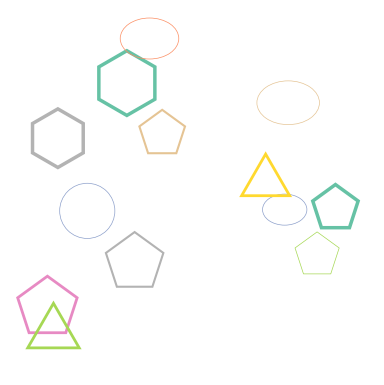[{"shape": "hexagon", "thickness": 2.5, "radius": 0.42, "center": [0.33, 0.784]}, {"shape": "pentagon", "thickness": 2.5, "radius": 0.31, "center": [0.871, 0.459]}, {"shape": "oval", "thickness": 0.5, "radius": 0.38, "center": [0.388, 0.9]}, {"shape": "oval", "thickness": 0.5, "radius": 0.29, "center": [0.739, 0.455]}, {"shape": "circle", "thickness": 0.5, "radius": 0.36, "center": [0.227, 0.452]}, {"shape": "pentagon", "thickness": 2, "radius": 0.41, "center": [0.123, 0.201]}, {"shape": "triangle", "thickness": 2, "radius": 0.39, "center": [0.139, 0.135]}, {"shape": "pentagon", "thickness": 0.5, "radius": 0.3, "center": [0.824, 0.337]}, {"shape": "triangle", "thickness": 2, "radius": 0.36, "center": [0.69, 0.528]}, {"shape": "oval", "thickness": 0.5, "radius": 0.41, "center": [0.748, 0.733]}, {"shape": "pentagon", "thickness": 1.5, "radius": 0.31, "center": [0.421, 0.652]}, {"shape": "pentagon", "thickness": 1.5, "radius": 0.39, "center": [0.35, 0.319]}, {"shape": "hexagon", "thickness": 2.5, "radius": 0.38, "center": [0.15, 0.641]}]